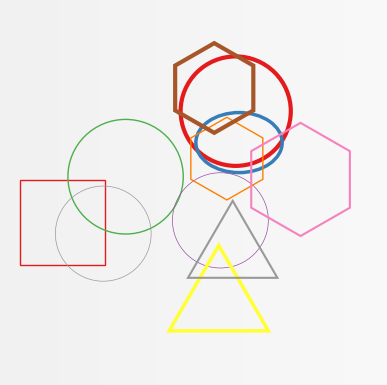[{"shape": "square", "thickness": 1, "radius": 0.55, "center": [0.161, 0.421]}, {"shape": "circle", "thickness": 3, "radius": 0.71, "center": [0.608, 0.711]}, {"shape": "oval", "thickness": 2.5, "radius": 0.56, "center": [0.617, 0.63]}, {"shape": "circle", "thickness": 1, "radius": 0.74, "center": [0.324, 0.541]}, {"shape": "circle", "thickness": 0.5, "radius": 0.62, "center": [0.569, 0.428]}, {"shape": "hexagon", "thickness": 1, "radius": 0.54, "center": [0.585, 0.588]}, {"shape": "triangle", "thickness": 2.5, "radius": 0.74, "center": [0.565, 0.215]}, {"shape": "hexagon", "thickness": 3, "radius": 0.58, "center": [0.553, 0.771]}, {"shape": "hexagon", "thickness": 1.5, "radius": 0.73, "center": [0.776, 0.534]}, {"shape": "circle", "thickness": 0.5, "radius": 0.62, "center": [0.266, 0.393]}, {"shape": "triangle", "thickness": 1.5, "radius": 0.67, "center": [0.6, 0.345]}]